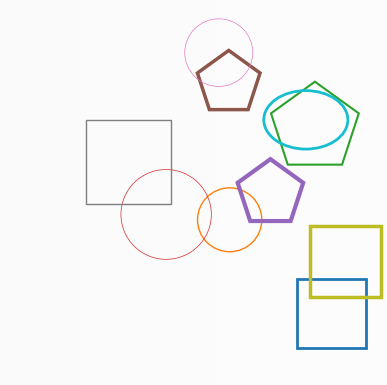[{"shape": "square", "thickness": 2, "radius": 0.45, "center": [0.856, 0.185]}, {"shape": "circle", "thickness": 1, "radius": 0.41, "center": [0.593, 0.429]}, {"shape": "pentagon", "thickness": 1.5, "radius": 0.6, "center": [0.813, 0.669]}, {"shape": "circle", "thickness": 0.5, "radius": 0.58, "center": [0.429, 0.443]}, {"shape": "pentagon", "thickness": 3, "radius": 0.44, "center": [0.698, 0.498]}, {"shape": "pentagon", "thickness": 2.5, "radius": 0.42, "center": [0.59, 0.784]}, {"shape": "circle", "thickness": 0.5, "radius": 0.44, "center": [0.565, 0.863]}, {"shape": "square", "thickness": 1, "radius": 0.55, "center": [0.331, 0.579]}, {"shape": "square", "thickness": 2.5, "radius": 0.46, "center": [0.893, 0.321]}, {"shape": "oval", "thickness": 2, "radius": 0.54, "center": [0.789, 0.689]}]